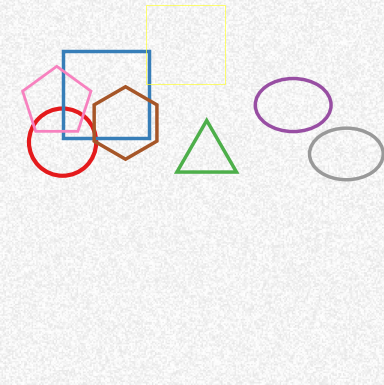[{"shape": "circle", "thickness": 3, "radius": 0.44, "center": [0.163, 0.631]}, {"shape": "square", "thickness": 2.5, "radius": 0.56, "center": [0.275, 0.755]}, {"shape": "triangle", "thickness": 2.5, "radius": 0.45, "center": [0.537, 0.598]}, {"shape": "oval", "thickness": 2.5, "radius": 0.49, "center": [0.761, 0.727]}, {"shape": "square", "thickness": 0.5, "radius": 0.51, "center": [0.483, 0.885]}, {"shape": "hexagon", "thickness": 2.5, "radius": 0.47, "center": [0.326, 0.681]}, {"shape": "pentagon", "thickness": 2, "radius": 0.47, "center": [0.147, 0.734]}, {"shape": "oval", "thickness": 2.5, "radius": 0.48, "center": [0.9, 0.6]}]